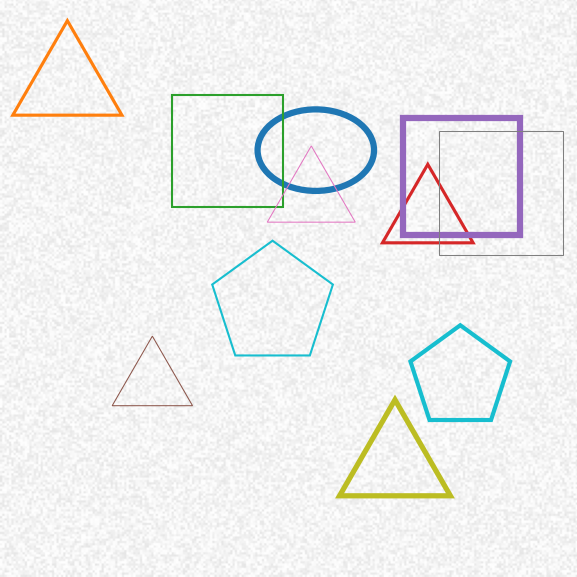[{"shape": "oval", "thickness": 3, "radius": 0.5, "center": [0.547, 0.739]}, {"shape": "triangle", "thickness": 1.5, "radius": 0.55, "center": [0.117, 0.854]}, {"shape": "square", "thickness": 1, "radius": 0.48, "center": [0.394, 0.738]}, {"shape": "triangle", "thickness": 1.5, "radius": 0.45, "center": [0.741, 0.624]}, {"shape": "square", "thickness": 3, "radius": 0.51, "center": [0.799, 0.693]}, {"shape": "triangle", "thickness": 0.5, "radius": 0.4, "center": [0.264, 0.337]}, {"shape": "triangle", "thickness": 0.5, "radius": 0.44, "center": [0.539, 0.658]}, {"shape": "square", "thickness": 0.5, "radius": 0.54, "center": [0.868, 0.664]}, {"shape": "triangle", "thickness": 2.5, "radius": 0.55, "center": [0.684, 0.196]}, {"shape": "pentagon", "thickness": 2, "radius": 0.45, "center": [0.797, 0.345]}, {"shape": "pentagon", "thickness": 1, "radius": 0.55, "center": [0.472, 0.472]}]